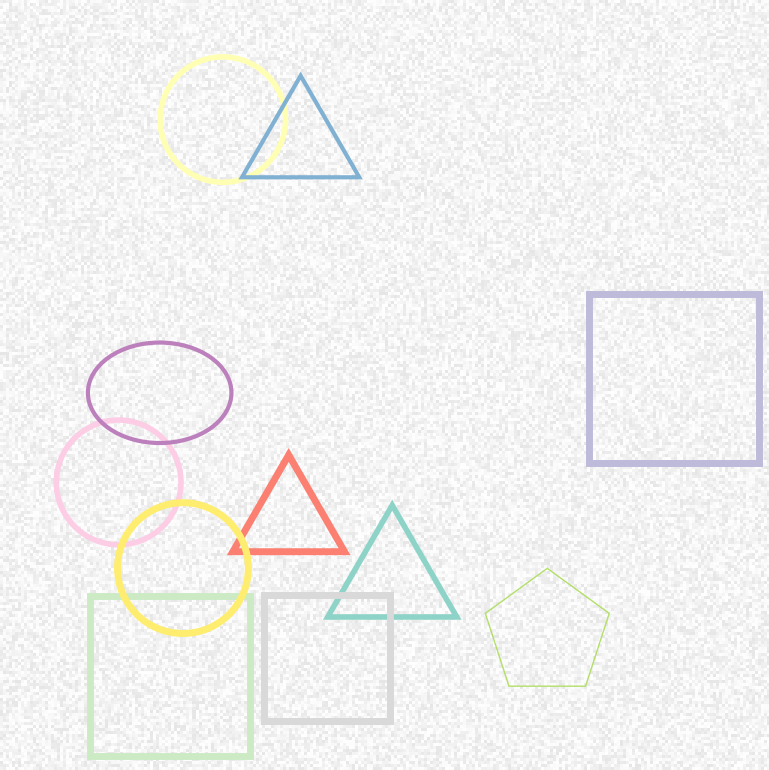[{"shape": "triangle", "thickness": 2, "radius": 0.48, "center": [0.509, 0.247]}, {"shape": "circle", "thickness": 2, "radius": 0.41, "center": [0.289, 0.845]}, {"shape": "square", "thickness": 2.5, "radius": 0.55, "center": [0.875, 0.508]}, {"shape": "triangle", "thickness": 2.5, "radius": 0.42, "center": [0.375, 0.325]}, {"shape": "triangle", "thickness": 1.5, "radius": 0.44, "center": [0.39, 0.814]}, {"shape": "pentagon", "thickness": 0.5, "radius": 0.42, "center": [0.711, 0.177]}, {"shape": "circle", "thickness": 2, "radius": 0.4, "center": [0.154, 0.374]}, {"shape": "square", "thickness": 2.5, "radius": 0.41, "center": [0.425, 0.145]}, {"shape": "oval", "thickness": 1.5, "radius": 0.47, "center": [0.207, 0.49]}, {"shape": "square", "thickness": 2.5, "radius": 0.52, "center": [0.22, 0.122]}, {"shape": "circle", "thickness": 2.5, "radius": 0.42, "center": [0.238, 0.262]}]